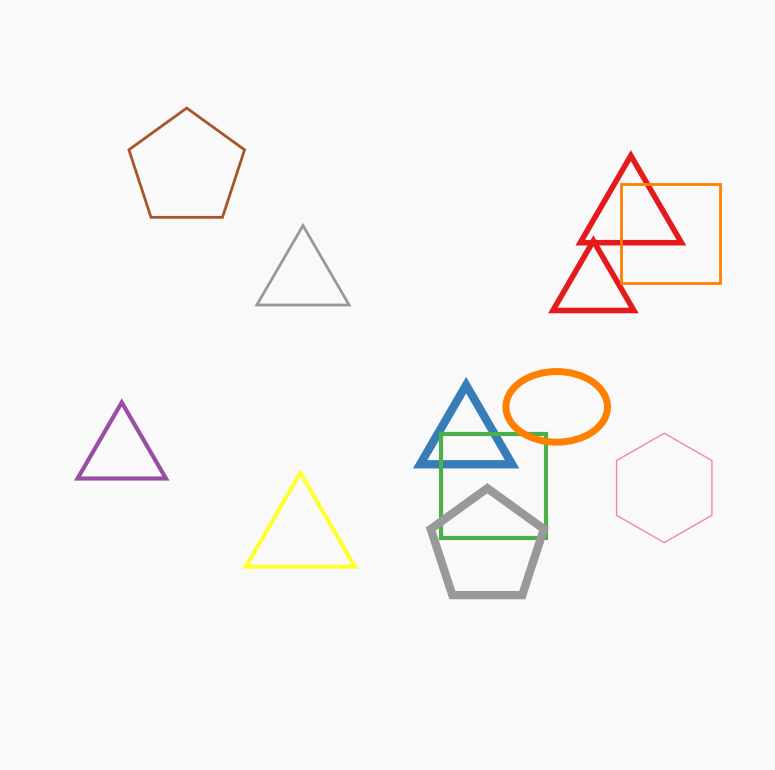[{"shape": "triangle", "thickness": 2, "radius": 0.3, "center": [0.766, 0.627]}, {"shape": "triangle", "thickness": 2, "radius": 0.38, "center": [0.814, 0.722]}, {"shape": "triangle", "thickness": 3, "radius": 0.34, "center": [0.601, 0.431]}, {"shape": "square", "thickness": 1.5, "radius": 0.34, "center": [0.637, 0.369]}, {"shape": "triangle", "thickness": 1.5, "radius": 0.33, "center": [0.157, 0.411]}, {"shape": "oval", "thickness": 2.5, "radius": 0.33, "center": [0.718, 0.472]}, {"shape": "square", "thickness": 1, "radius": 0.32, "center": [0.865, 0.697]}, {"shape": "triangle", "thickness": 1.5, "radius": 0.41, "center": [0.388, 0.305]}, {"shape": "pentagon", "thickness": 1, "radius": 0.39, "center": [0.241, 0.781]}, {"shape": "hexagon", "thickness": 0.5, "radius": 0.36, "center": [0.857, 0.366]}, {"shape": "triangle", "thickness": 1, "radius": 0.34, "center": [0.391, 0.638]}, {"shape": "pentagon", "thickness": 3, "radius": 0.38, "center": [0.629, 0.289]}]